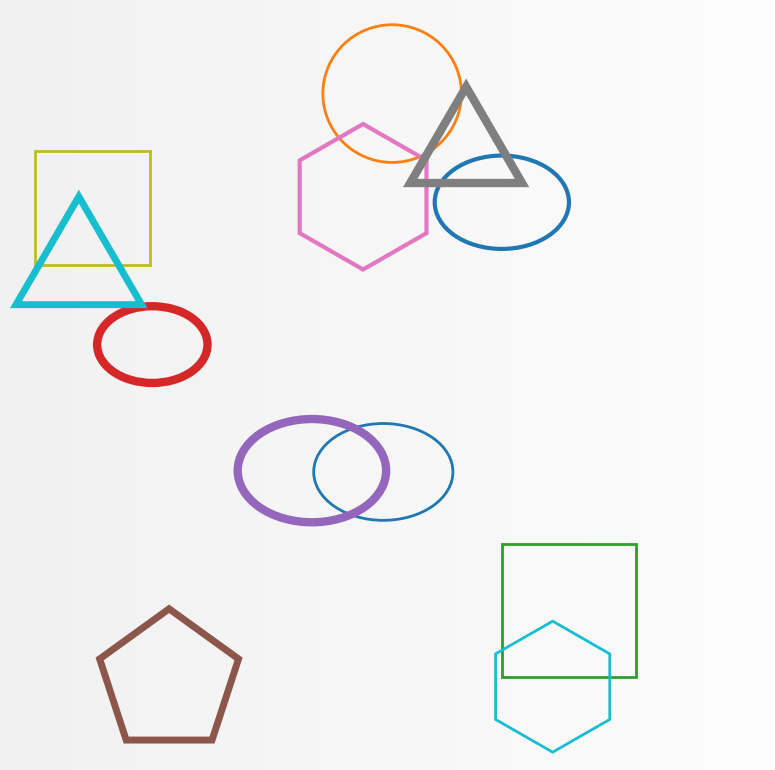[{"shape": "oval", "thickness": 1.5, "radius": 0.43, "center": [0.648, 0.737]}, {"shape": "oval", "thickness": 1, "radius": 0.45, "center": [0.495, 0.387]}, {"shape": "circle", "thickness": 1, "radius": 0.45, "center": [0.506, 0.878]}, {"shape": "square", "thickness": 1, "radius": 0.43, "center": [0.734, 0.207]}, {"shape": "oval", "thickness": 3, "radius": 0.36, "center": [0.197, 0.552]}, {"shape": "oval", "thickness": 3, "radius": 0.48, "center": [0.402, 0.389]}, {"shape": "pentagon", "thickness": 2.5, "radius": 0.47, "center": [0.218, 0.115]}, {"shape": "hexagon", "thickness": 1.5, "radius": 0.47, "center": [0.469, 0.744]}, {"shape": "triangle", "thickness": 3, "radius": 0.42, "center": [0.601, 0.804]}, {"shape": "square", "thickness": 1, "radius": 0.37, "center": [0.12, 0.73]}, {"shape": "triangle", "thickness": 2.5, "radius": 0.47, "center": [0.102, 0.651]}, {"shape": "hexagon", "thickness": 1, "radius": 0.43, "center": [0.713, 0.108]}]